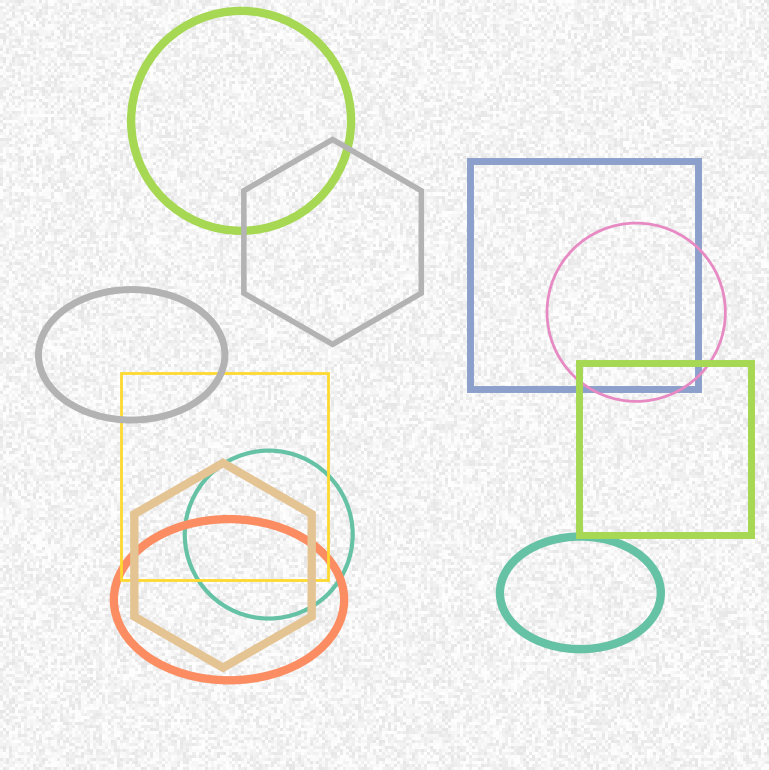[{"shape": "circle", "thickness": 1.5, "radius": 0.55, "center": [0.349, 0.306]}, {"shape": "oval", "thickness": 3, "radius": 0.52, "center": [0.754, 0.23]}, {"shape": "oval", "thickness": 3, "radius": 0.75, "center": [0.297, 0.221]}, {"shape": "square", "thickness": 2.5, "radius": 0.74, "center": [0.759, 0.643]}, {"shape": "circle", "thickness": 1, "radius": 0.58, "center": [0.826, 0.594]}, {"shape": "circle", "thickness": 3, "radius": 0.71, "center": [0.313, 0.843]}, {"shape": "square", "thickness": 2.5, "radius": 0.56, "center": [0.863, 0.417]}, {"shape": "square", "thickness": 1, "radius": 0.67, "center": [0.291, 0.381]}, {"shape": "hexagon", "thickness": 3, "radius": 0.66, "center": [0.29, 0.266]}, {"shape": "hexagon", "thickness": 2, "radius": 0.67, "center": [0.432, 0.686]}, {"shape": "oval", "thickness": 2.5, "radius": 0.61, "center": [0.171, 0.539]}]